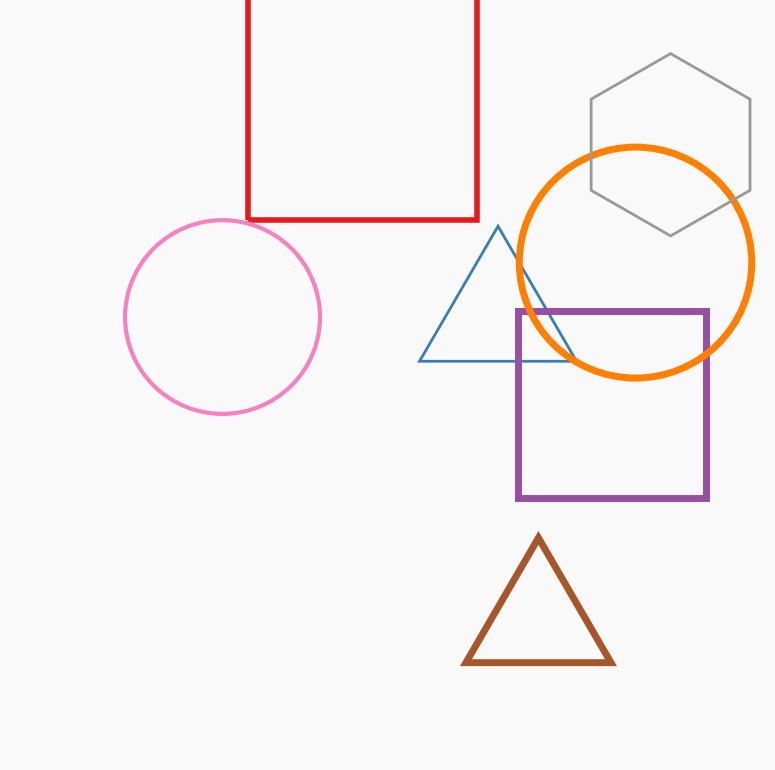[{"shape": "square", "thickness": 2, "radius": 0.74, "center": [0.467, 0.862]}, {"shape": "triangle", "thickness": 1, "radius": 0.58, "center": [0.643, 0.589]}, {"shape": "square", "thickness": 2.5, "radius": 0.61, "center": [0.79, 0.475]}, {"shape": "circle", "thickness": 2.5, "radius": 0.75, "center": [0.82, 0.659]}, {"shape": "triangle", "thickness": 2.5, "radius": 0.54, "center": [0.695, 0.193]}, {"shape": "circle", "thickness": 1.5, "radius": 0.63, "center": [0.287, 0.588]}, {"shape": "hexagon", "thickness": 1, "radius": 0.59, "center": [0.865, 0.812]}]